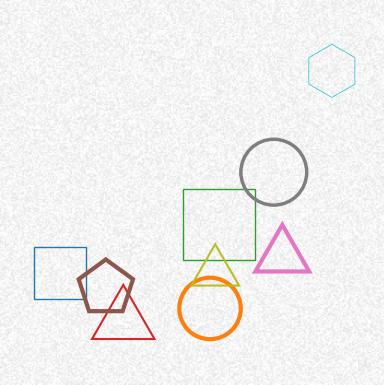[{"shape": "square", "thickness": 1, "radius": 0.34, "center": [0.156, 0.291]}, {"shape": "circle", "thickness": 3, "radius": 0.4, "center": [0.546, 0.199]}, {"shape": "square", "thickness": 1, "radius": 0.46, "center": [0.569, 0.417]}, {"shape": "triangle", "thickness": 1.5, "radius": 0.47, "center": [0.32, 0.166]}, {"shape": "pentagon", "thickness": 3, "radius": 0.37, "center": [0.275, 0.252]}, {"shape": "triangle", "thickness": 3, "radius": 0.4, "center": [0.733, 0.335]}, {"shape": "circle", "thickness": 2.5, "radius": 0.43, "center": [0.711, 0.553]}, {"shape": "triangle", "thickness": 1.5, "radius": 0.36, "center": [0.559, 0.294]}, {"shape": "hexagon", "thickness": 0.5, "radius": 0.35, "center": [0.862, 0.816]}]